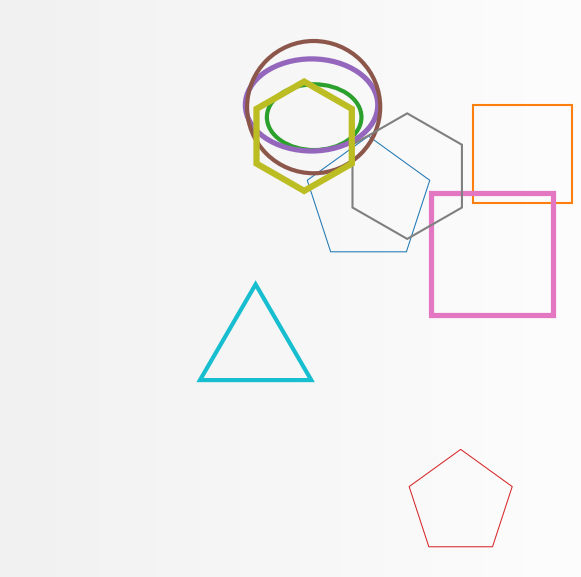[{"shape": "pentagon", "thickness": 0.5, "radius": 0.55, "center": [0.634, 0.653]}, {"shape": "square", "thickness": 1, "radius": 0.43, "center": [0.899, 0.732]}, {"shape": "oval", "thickness": 2, "radius": 0.41, "center": [0.541, 0.796]}, {"shape": "pentagon", "thickness": 0.5, "radius": 0.47, "center": [0.793, 0.128]}, {"shape": "oval", "thickness": 2.5, "radius": 0.57, "center": [0.536, 0.817]}, {"shape": "circle", "thickness": 2, "radius": 0.57, "center": [0.54, 0.814]}, {"shape": "square", "thickness": 2.5, "radius": 0.53, "center": [0.847, 0.56]}, {"shape": "hexagon", "thickness": 1, "radius": 0.54, "center": [0.701, 0.694]}, {"shape": "hexagon", "thickness": 3, "radius": 0.47, "center": [0.523, 0.763]}, {"shape": "triangle", "thickness": 2, "radius": 0.55, "center": [0.44, 0.396]}]